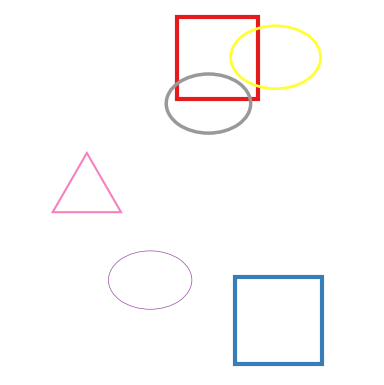[{"shape": "square", "thickness": 3, "radius": 0.53, "center": [0.565, 0.849]}, {"shape": "square", "thickness": 3, "radius": 0.56, "center": [0.724, 0.167]}, {"shape": "oval", "thickness": 0.5, "radius": 0.54, "center": [0.39, 0.273]}, {"shape": "oval", "thickness": 2, "radius": 0.58, "center": [0.716, 0.851]}, {"shape": "triangle", "thickness": 1.5, "radius": 0.51, "center": [0.226, 0.5]}, {"shape": "oval", "thickness": 2.5, "radius": 0.55, "center": [0.541, 0.731]}]